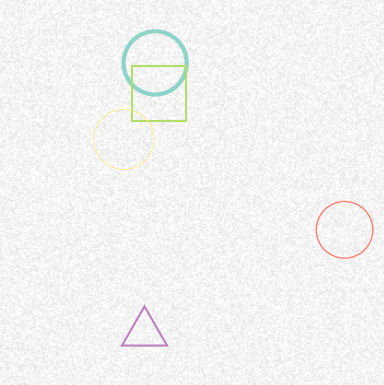[{"shape": "circle", "thickness": 3, "radius": 0.41, "center": [0.403, 0.837]}, {"shape": "circle", "thickness": 1, "radius": 0.37, "center": [0.895, 0.403]}, {"shape": "square", "thickness": 1.5, "radius": 0.36, "center": [0.413, 0.758]}, {"shape": "triangle", "thickness": 1.5, "radius": 0.34, "center": [0.375, 0.136]}, {"shape": "circle", "thickness": 0.5, "radius": 0.39, "center": [0.322, 0.638]}]